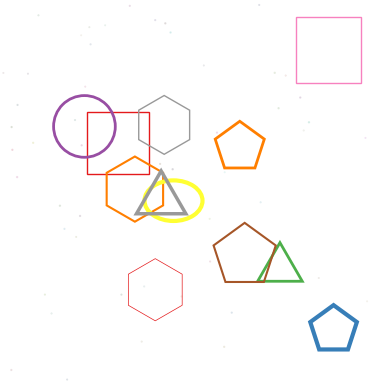[{"shape": "square", "thickness": 1, "radius": 0.4, "center": [0.306, 0.629]}, {"shape": "hexagon", "thickness": 0.5, "radius": 0.4, "center": [0.403, 0.247]}, {"shape": "pentagon", "thickness": 3, "radius": 0.32, "center": [0.866, 0.144]}, {"shape": "triangle", "thickness": 2, "radius": 0.33, "center": [0.727, 0.303]}, {"shape": "circle", "thickness": 2, "radius": 0.4, "center": [0.219, 0.672]}, {"shape": "pentagon", "thickness": 2, "radius": 0.34, "center": [0.623, 0.618]}, {"shape": "hexagon", "thickness": 1.5, "radius": 0.42, "center": [0.35, 0.509]}, {"shape": "oval", "thickness": 3, "radius": 0.38, "center": [0.451, 0.479]}, {"shape": "pentagon", "thickness": 1.5, "radius": 0.42, "center": [0.636, 0.336]}, {"shape": "square", "thickness": 1, "radius": 0.42, "center": [0.853, 0.87]}, {"shape": "triangle", "thickness": 2.5, "radius": 0.37, "center": [0.419, 0.482]}, {"shape": "hexagon", "thickness": 1, "radius": 0.38, "center": [0.426, 0.676]}]